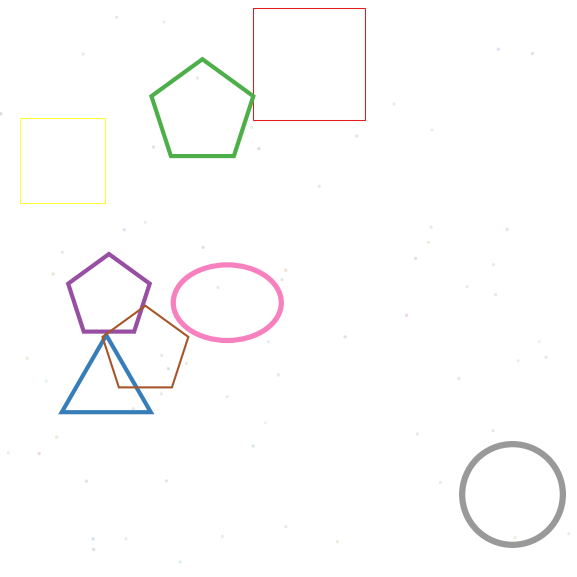[{"shape": "square", "thickness": 0.5, "radius": 0.48, "center": [0.535, 0.888]}, {"shape": "triangle", "thickness": 2, "radius": 0.44, "center": [0.184, 0.33]}, {"shape": "pentagon", "thickness": 2, "radius": 0.46, "center": [0.35, 0.804]}, {"shape": "pentagon", "thickness": 2, "radius": 0.37, "center": [0.189, 0.485]}, {"shape": "square", "thickness": 0.5, "radius": 0.37, "center": [0.109, 0.722]}, {"shape": "pentagon", "thickness": 1, "radius": 0.39, "center": [0.252, 0.392]}, {"shape": "oval", "thickness": 2.5, "radius": 0.47, "center": [0.394, 0.475]}, {"shape": "circle", "thickness": 3, "radius": 0.44, "center": [0.887, 0.143]}]